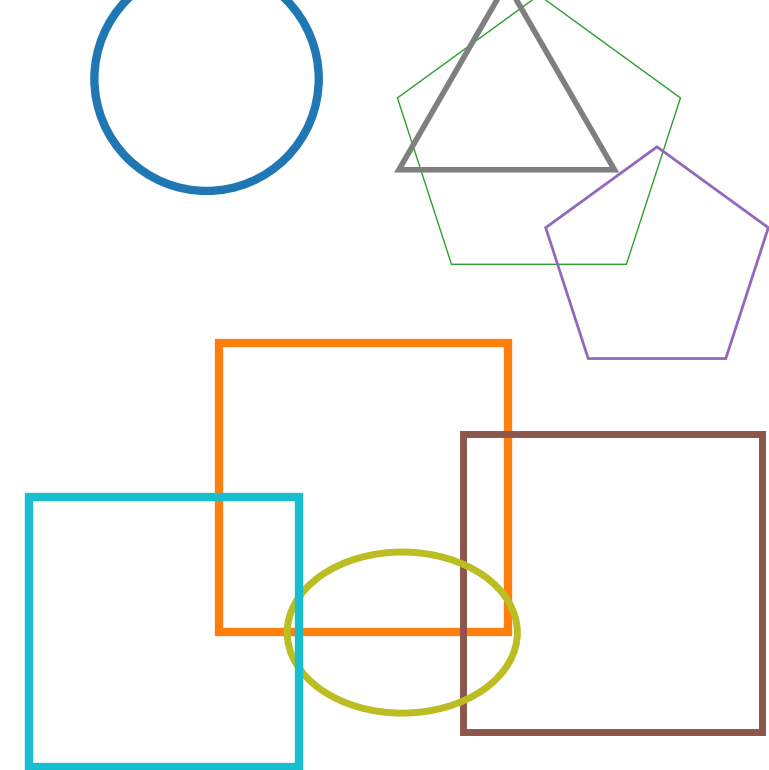[{"shape": "circle", "thickness": 3, "radius": 0.73, "center": [0.268, 0.898]}, {"shape": "square", "thickness": 3, "radius": 0.94, "center": [0.472, 0.367]}, {"shape": "pentagon", "thickness": 0.5, "radius": 0.97, "center": [0.7, 0.813]}, {"shape": "pentagon", "thickness": 1, "radius": 0.76, "center": [0.853, 0.657]}, {"shape": "square", "thickness": 2.5, "radius": 0.97, "center": [0.795, 0.243]}, {"shape": "triangle", "thickness": 2, "radius": 0.81, "center": [0.658, 0.86]}, {"shape": "oval", "thickness": 2.5, "radius": 0.75, "center": [0.522, 0.178]}, {"shape": "square", "thickness": 3, "radius": 0.87, "center": [0.213, 0.179]}]